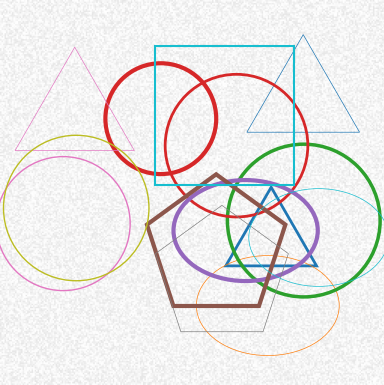[{"shape": "triangle", "thickness": 0.5, "radius": 0.84, "center": [0.788, 0.741]}, {"shape": "triangle", "thickness": 2, "radius": 0.68, "center": [0.704, 0.377]}, {"shape": "oval", "thickness": 0.5, "radius": 0.93, "center": [0.696, 0.206]}, {"shape": "circle", "thickness": 2.5, "radius": 0.99, "center": [0.789, 0.427]}, {"shape": "circle", "thickness": 3, "radius": 0.72, "center": [0.418, 0.692]}, {"shape": "circle", "thickness": 2, "radius": 0.93, "center": [0.614, 0.622]}, {"shape": "oval", "thickness": 3, "radius": 0.94, "center": [0.638, 0.401]}, {"shape": "pentagon", "thickness": 3, "radius": 0.95, "center": [0.561, 0.358]}, {"shape": "triangle", "thickness": 0.5, "radius": 0.89, "center": [0.194, 0.698]}, {"shape": "circle", "thickness": 1, "radius": 0.87, "center": [0.164, 0.419]}, {"shape": "pentagon", "thickness": 0.5, "radius": 0.91, "center": [0.576, 0.285]}, {"shape": "circle", "thickness": 1, "radius": 0.94, "center": [0.198, 0.46]}, {"shape": "square", "thickness": 1.5, "radius": 0.9, "center": [0.584, 0.7]}, {"shape": "oval", "thickness": 0.5, "radius": 0.91, "center": [0.828, 0.383]}]